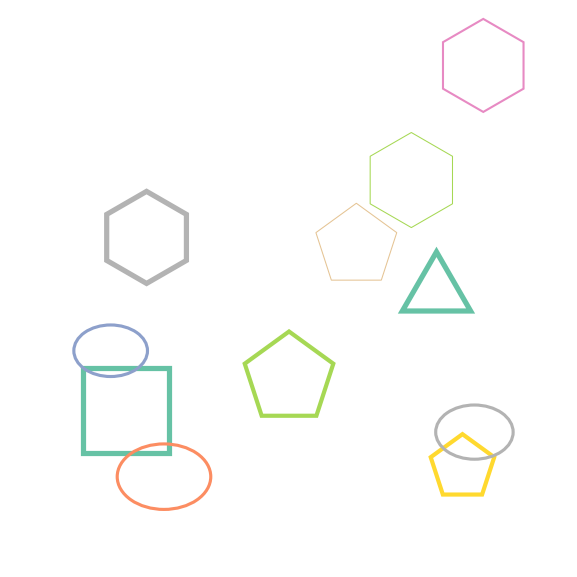[{"shape": "triangle", "thickness": 2.5, "radius": 0.34, "center": [0.756, 0.495]}, {"shape": "square", "thickness": 2.5, "radius": 0.37, "center": [0.219, 0.288]}, {"shape": "oval", "thickness": 1.5, "radius": 0.41, "center": [0.284, 0.174]}, {"shape": "oval", "thickness": 1.5, "radius": 0.32, "center": [0.192, 0.392]}, {"shape": "hexagon", "thickness": 1, "radius": 0.4, "center": [0.837, 0.886]}, {"shape": "hexagon", "thickness": 0.5, "radius": 0.41, "center": [0.712, 0.687]}, {"shape": "pentagon", "thickness": 2, "radius": 0.4, "center": [0.5, 0.344]}, {"shape": "pentagon", "thickness": 2, "radius": 0.29, "center": [0.801, 0.19]}, {"shape": "pentagon", "thickness": 0.5, "radius": 0.37, "center": [0.617, 0.574]}, {"shape": "hexagon", "thickness": 2.5, "radius": 0.4, "center": [0.254, 0.588]}, {"shape": "oval", "thickness": 1.5, "radius": 0.34, "center": [0.822, 0.251]}]